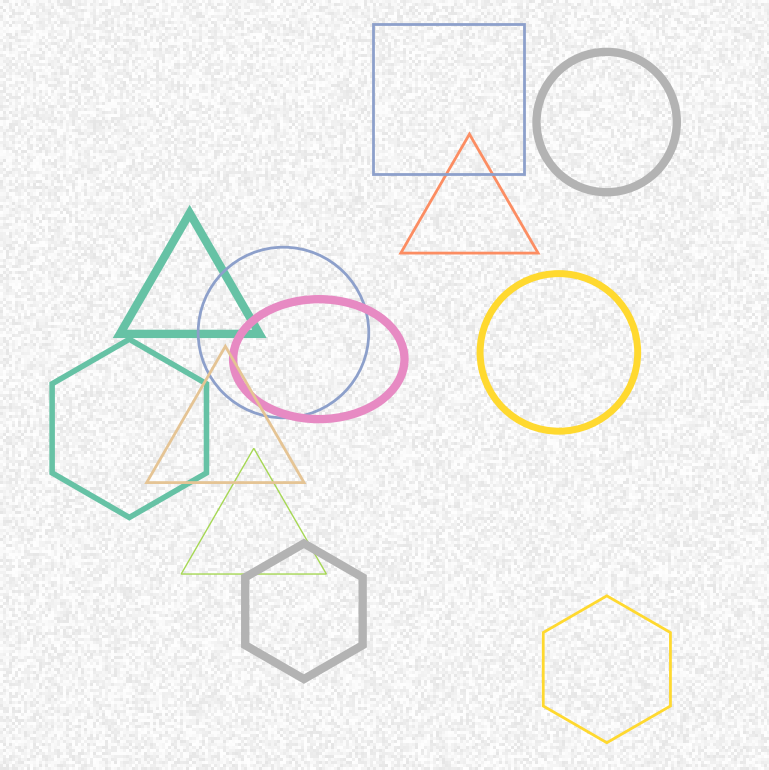[{"shape": "triangle", "thickness": 3, "radius": 0.52, "center": [0.246, 0.619]}, {"shape": "hexagon", "thickness": 2, "radius": 0.58, "center": [0.168, 0.444]}, {"shape": "triangle", "thickness": 1, "radius": 0.51, "center": [0.61, 0.723]}, {"shape": "square", "thickness": 1, "radius": 0.49, "center": [0.583, 0.871]}, {"shape": "circle", "thickness": 1, "radius": 0.55, "center": [0.368, 0.568]}, {"shape": "oval", "thickness": 3, "radius": 0.56, "center": [0.414, 0.534]}, {"shape": "triangle", "thickness": 0.5, "radius": 0.54, "center": [0.33, 0.309]}, {"shape": "circle", "thickness": 2.5, "radius": 0.51, "center": [0.726, 0.542]}, {"shape": "hexagon", "thickness": 1, "radius": 0.48, "center": [0.788, 0.131]}, {"shape": "triangle", "thickness": 1, "radius": 0.59, "center": [0.293, 0.432]}, {"shape": "circle", "thickness": 3, "radius": 0.46, "center": [0.788, 0.841]}, {"shape": "hexagon", "thickness": 3, "radius": 0.44, "center": [0.395, 0.206]}]